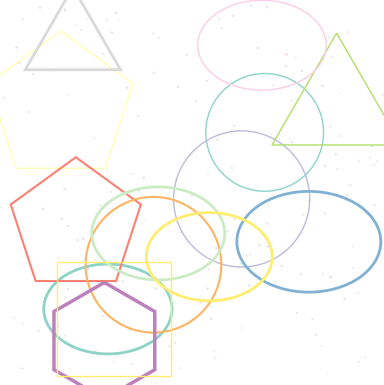[{"shape": "oval", "thickness": 2, "radius": 0.83, "center": [0.28, 0.197]}, {"shape": "circle", "thickness": 1, "radius": 0.76, "center": [0.687, 0.656]}, {"shape": "pentagon", "thickness": 1, "radius": 0.99, "center": [0.158, 0.722]}, {"shape": "circle", "thickness": 1, "radius": 0.88, "center": [0.628, 0.483]}, {"shape": "pentagon", "thickness": 1.5, "radius": 0.89, "center": [0.197, 0.414]}, {"shape": "oval", "thickness": 2, "radius": 0.93, "center": [0.802, 0.372]}, {"shape": "circle", "thickness": 1.5, "radius": 0.88, "center": [0.399, 0.312]}, {"shape": "triangle", "thickness": 1, "radius": 0.97, "center": [0.874, 0.72]}, {"shape": "oval", "thickness": 1, "radius": 0.83, "center": [0.68, 0.883]}, {"shape": "triangle", "thickness": 2, "radius": 0.71, "center": [0.189, 0.89]}, {"shape": "hexagon", "thickness": 2.5, "radius": 0.76, "center": [0.271, 0.115]}, {"shape": "oval", "thickness": 2, "radius": 0.86, "center": [0.411, 0.394]}, {"shape": "oval", "thickness": 2, "radius": 0.82, "center": [0.544, 0.333]}, {"shape": "square", "thickness": 1, "radius": 0.74, "center": [0.296, 0.172]}]